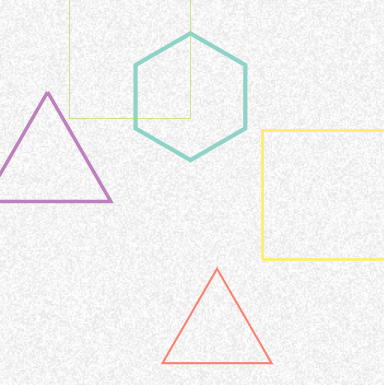[{"shape": "hexagon", "thickness": 3, "radius": 0.82, "center": [0.495, 0.749]}, {"shape": "triangle", "thickness": 1.5, "radius": 0.82, "center": [0.564, 0.138]}, {"shape": "square", "thickness": 0.5, "radius": 0.78, "center": [0.336, 0.85]}, {"shape": "triangle", "thickness": 2.5, "radius": 0.95, "center": [0.124, 0.571]}, {"shape": "square", "thickness": 2, "radius": 0.84, "center": [0.849, 0.495]}]